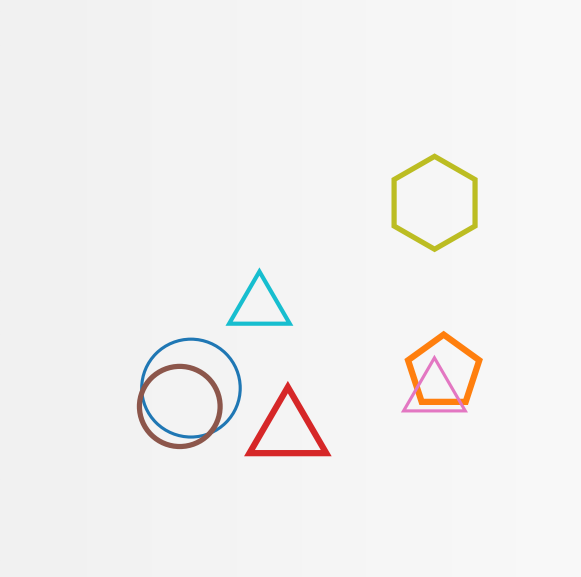[{"shape": "circle", "thickness": 1.5, "radius": 0.42, "center": [0.329, 0.327]}, {"shape": "pentagon", "thickness": 3, "radius": 0.32, "center": [0.763, 0.355]}, {"shape": "triangle", "thickness": 3, "radius": 0.38, "center": [0.495, 0.253]}, {"shape": "circle", "thickness": 2.5, "radius": 0.35, "center": [0.309, 0.295]}, {"shape": "triangle", "thickness": 1.5, "radius": 0.31, "center": [0.747, 0.318]}, {"shape": "hexagon", "thickness": 2.5, "radius": 0.4, "center": [0.748, 0.648]}, {"shape": "triangle", "thickness": 2, "radius": 0.3, "center": [0.446, 0.469]}]